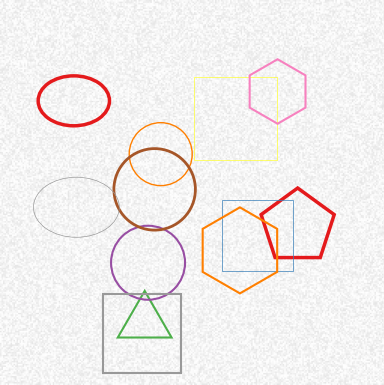[{"shape": "oval", "thickness": 2.5, "radius": 0.46, "center": [0.192, 0.738]}, {"shape": "pentagon", "thickness": 2.5, "radius": 0.5, "center": [0.773, 0.412]}, {"shape": "square", "thickness": 0.5, "radius": 0.46, "center": [0.668, 0.389]}, {"shape": "triangle", "thickness": 1.5, "radius": 0.4, "center": [0.376, 0.164]}, {"shape": "circle", "thickness": 1.5, "radius": 0.48, "center": [0.385, 0.318]}, {"shape": "circle", "thickness": 1, "radius": 0.41, "center": [0.417, 0.6]}, {"shape": "hexagon", "thickness": 1.5, "radius": 0.56, "center": [0.623, 0.35]}, {"shape": "square", "thickness": 0.5, "radius": 0.54, "center": [0.611, 0.693]}, {"shape": "circle", "thickness": 2, "radius": 0.53, "center": [0.402, 0.508]}, {"shape": "hexagon", "thickness": 1.5, "radius": 0.42, "center": [0.721, 0.762]}, {"shape": "oval", "thickness": 0.5, "radius": 0.56, "center": [0.198, 0.462]}, {"shape": "square", "thickness": 1.5, "radius": 0.51, "center": [0.368, 0.134]}]